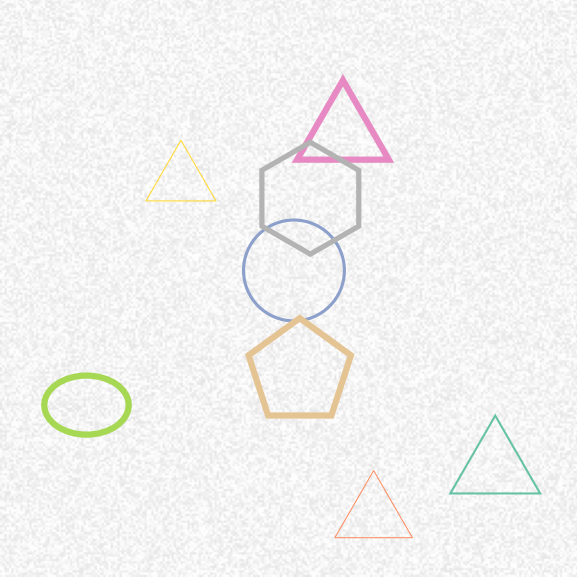[{"shape": "triangle", "thickness": 1, "radius": 0.45, "center": [0.858, 0.19]}, {"shape": "triangle", "thickness": 0.5, "radius": 0.39, "center": [0.647, 0.107]}, {"shape": "circle", "thickness": 1.5, "radius": 0.44, "center": [0.509, 0.531]}, {"shape": "triangle", "thickness": 3, "radius": 0.46, "center": [0.594, 0.769]}, {"shape": "oval", "thickness": 3, "radius": 0.37, "center": [0.15, 0.298]}, {"shape": "triangle", "thickness": 0.5, "radius": 0.35, "center": [0.313, 0.686]}, {"shape": "pentagon", "thickness": 3, "radius": 0.47, "center": [0.519, 0.355]}, {"shape": "hexagon", "thickness": 2.5, "radius": 0.48, "center": [0.537, 0.656]}]